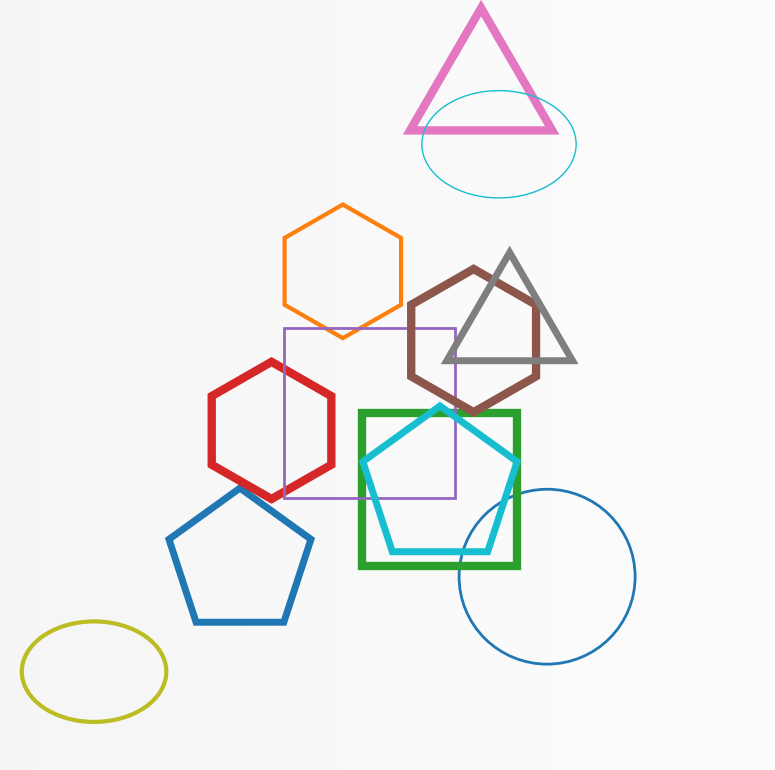[{"shape": "pentagon", "thickness": 2.5, "radius": 0.48, "center": [0.31, 0.27]}, {"shape": "circle", "thickness": 1, "radius": 0.57, "center": [0.706, 0.251]}, {"shape": "hexagon", "thickness": 1.5, "radius": 0.43, "center": [0.442, 0.648]}, {"shape": "square", "thickness": 3, "radius": 0.5, "center": [0.567, 0.364]}, {"shape": "hexagon", "thickness": 3, "radius": 0.45, "center": [0.35, 0.441]}, {"shape": "square", "thickness": 1, "radius": 0.55, "center": [0.476, 0.464]}, {"shape": "hexagon", "thickness": 3, "radius": 0.46, "center": [0.611, 0.558]}, {"shape": "triangle", "thickness": 3, "radius": 0.53, "center": [0.621, 0.884]}, {"shape": "triangle", "thickness": 2.5, "radius": 0.47, "center": [0.658, 0.578]}, {"shape": "oval", "thickness": 1.5, "radius": 0.47, "center": [0.121, 0.128]}, {"shape": "oval", "thickness": 0.5, "radius": 0.5, "center": [0.644, 0.813]}, {"shape": "pentagon", "thickness": 2.5, "radius": 0.52, "center": [0.568, 0.368]}]